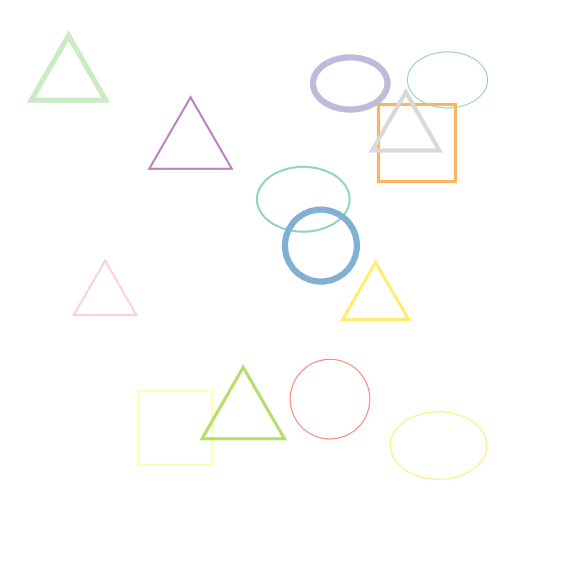[{"shape": "oval", "thickness": 1, "radius": 0.4, "center": [0.525, 0.654]}, {"shape": "oval", "thickness": 0.5, "radius": 0.35, "center": [0.775, 0.861]}, {"shape": "square", "thickness": 1, "radius": 0.32, "center": [0.303, 0.257]}, {"shape": "oval", "thickness": 3, "radius": 0.32, "center": [0.606, 0.855]}, {"shape": "circle", "thickness": 0.5, "radius": 0.34, "center": [0.571, 0.308]}, {"shape": "circle", "thickness": 3, "radius": 0.31, "center": [0.556, 0.574]}, {"shape": "square", "thickness": 1.5, "radius": 0.33, "center": [0.721, 0.753]}, {"shape": "triangle", "thickness": 1.5, "radius": 0.41, "center": [0.421, 0.281]}, {"shape": "triangle", "thickness": 1, "radius": 0.31, "center": [0.182, 0.485]}, {"shape": "triangle", "thickness": 2, "radius": 0.34, "center": [0.703, 0.772]}, {"shape": "triangle", "thickness": 1, "radius": 0.41, "center": [0.33, 0.748]}, {"shape": "triangle", "thickness": 2.5, "radius": 0.37, "center": [0.119, 0.863]}, {"shape": "triangle", "thickness": 1.5, "radius": 0.33, "center": [0.65, 0.479]}, {"shape": "oval", "thickness": 0.5, "radius": 0.42, "center": [0.76, 0.228]}]